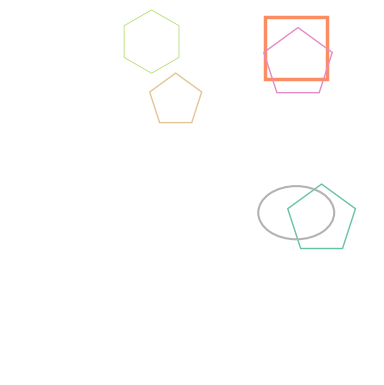[{"shape": "pentagon", "thickness": 1, "radius": 0.46, "center": [0.835, 0.429]}, {"shape": "square", "thickness": 2.5, "radius": 0.4, "center": [0.768, 0.875]}, {"shape": "pentagon", "thickness": 1, "radius": 0.47, "center": [0.774, 0.835]}, {"shape": "hexagon", "thickness": 0.5, "radius": 0.41, "center": [0.394, 0.892]}, {"shape": "pentagon", "thickness": 1, "radius": 0.36, "center": [0.456, 0.739]}, {"shape": "oval", "thickness": 1.5, "radius": 0.49, "center": [0.769, 0.448]}]